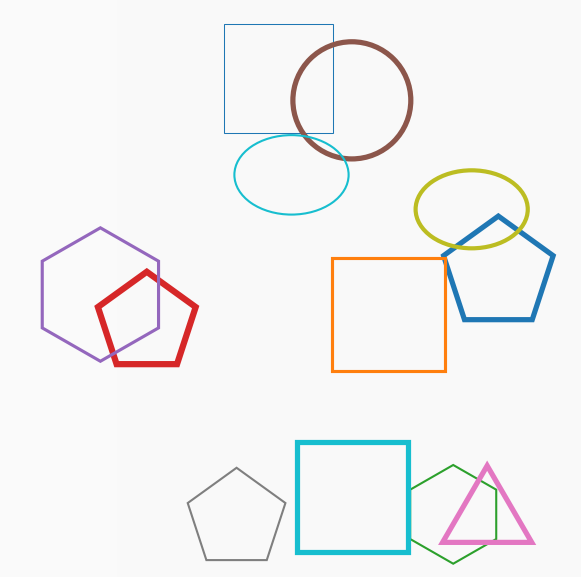[{"shape": "square", "thickness": 0.5, "radius": 0.47, "center": [0.479, 0.863]}, {"shape": "pentagon", "thickness": 2.5, "radius": 0.5, "center": [0.857, 0.526]}, {"shape": "square", "thickness": 1.5, "radius": 0.49, "center": [0.668, 0.454]}, {"shape": "hexagon", "thickness": 1, "radius": 0.43, "center": [0.78, 0.108]}, {"shape": "pentagon", "thickness": 3, "radius": 0.44, "center": [0.253, 0.44]}, {"shape": "hexagon", "thickness": 1.5, "radius": 0.58, "center": [0.173, 0.489]}, {"shape": "circle", "thickness": 2.5, "radius": 0.51, "center": [0.605, 0.825]}, {"shape": "triangle", "thickness": 2.5, "radius": 0.44, "center": [0.838, 0.104]}, {"shape": "pentagon", "thickness": 1, "radius": 0.44, "center": [0.407, 0.101]}, {"shape": "oval", "thickness": 2, "radius": 0.48, "center": [0.811, 0.637]}, {"shape": "square", "thickness": 2.5, "radius": 0.48, "center": [0.607, 0.138]}, {"shape": "oval", "thickness": 1, "radius": 0.49, "center": [0.501, 0.696]}]